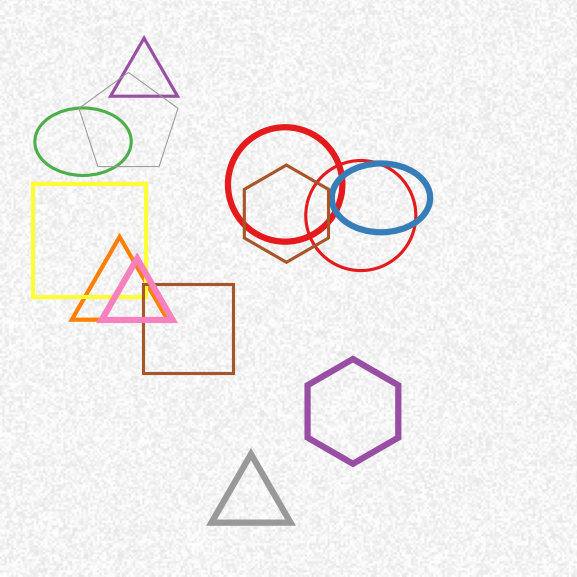[{"shape": "circle", "thickness": 3, "radius": 0.5, "center": [0.494, 0.68]}, {"shape": "circle", "thickness": 1.5, "radius": 0.48, "center": [0.625, 0.626]}, {"shape": "oval", "thickness": 3, "radius": 0.43, "center": [0.66, 0.656]}, {"shape": "oval", "thickness": 1.5, "radius": 0.42, "center": [0.144, 0.754]}, {"shape": "hexagon", "thickness": 3, "radius": 0.45, "center": [0.611, 0.287]}, {"shape": "triangle", "thickness": 1.5, "radius": 0.33, "center": [0.249, 0.866]}, {"shape": "triangle", "thickness": 2, "radius": 0.48, "center": [0.207, 0.493]}, {"shape": "square", "thickness": 2, "radius": 0.49, "center": [0.155, 0.583]}, {"shape": "square", "thickness": 1.5, "radius": 0.39, "center": [0.325, 0.43]}, {"shape": "hexagon", "thickness": 1.5, "radius": 0.42, "center": [0.496, 0.629]}, {"shape": "triangle", "thickness": 3, "radius": 0.35, "center": [0.237, 0.481]}, {"shape": "pentagon", "thickness": 0.5, "radius": 0.45, "center": [0.222, 0.784]}, {"shape": "triangle", "thickness": 3, "radius": 0.4, "center": [0.435, 0.134]}]